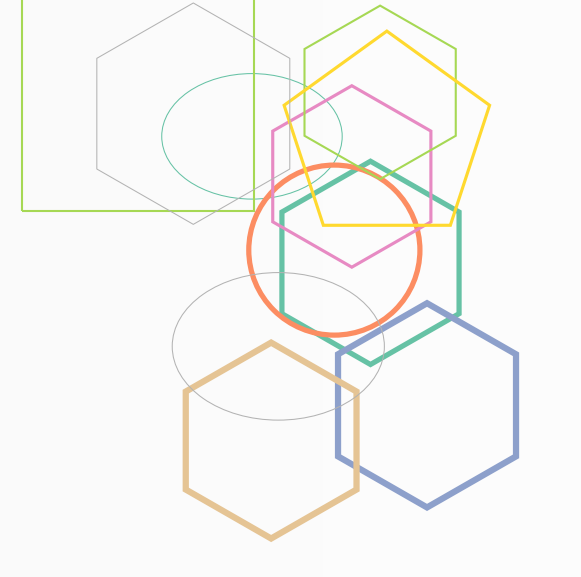[{"shape": "oval", "thickness": 0.5, "radius": 0.78, "center": [0.433, 0.763]}, {"shape": "hexagon", "thickness": 2.5, "radius": 0.88, "center": [0.637, 0.544]}, {"shape": "circle", "thickness": 2.5, "radius": 0.74, "center": [0.575, 0.566]}, {"shape": "hexagon", "thickness": 3, "radius": 0.88, "center": [0.735, 0.297]}, {"shape": "hexagon", "thickness": 1.5, "radius": 0.79, "center": [0.605, 0.694]}, {"shape": "hexagon", "thickness": 1, "radius": 0.75, "center": [0.654, 0.839]}, {"shape": "square", "thickness": 1, "radius": 0.99, "center": [0.237, 0.833]}, {"shape": "pentagon", "thickness": 1.5, "radius": 0.93, "center": [0.666, 0.759]}, {"shape": "hexagon", "thickness": 3, "radius": 0.85, "center": [0.466, 0.236]}, {"shape": "hexagon", "thickness": 0.5, "radius": 0.96, "center": [0.333, 0.802]}, {"shape": "oval", "thickness": 0.5, "radius": 0.91, "center": [0.479, 0.399]}]